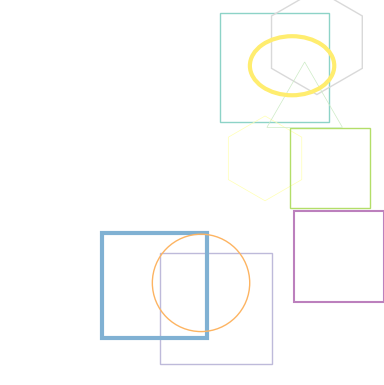[{"shape": "square", "thickness": 1, "radius": 0.7, "center": [0.713, 0.825]}, {"shape": "hexagon", "thickness": 0.5, "radius": 0.55, "center": [0.688, 0.589]}, {"shape": "square", "thickness": 1, "radius": 0.73, "center": [0.56, 0.198]}, {"shape": "square", "thickness": 3, "radius": 0.68, "center": [0.402, 0.259]}, {"shape": "circle", "thickness": 1, "radius": 0.63, "center": [0.522, 0.265]}, {"shape": "square", "thickness": 1, "radius": 0.52, "center": [0.858, 0.563]}, {"shape": "hexagon", "thickness": 1, "radius": 0.68, "center": [0.823, 0.891]}, {"shape": "square", "thickness": 1.5, "radius": 0.59, "center": [0.881, 0.334]}, {"shape": "triangle", "thickness": 0.5, "radius": 0.57, "center": [0.791, 0.726]}, {"shape": "oval", "thickness": 3, "radius": 0.55, "center": [0.759, 0.829]}]